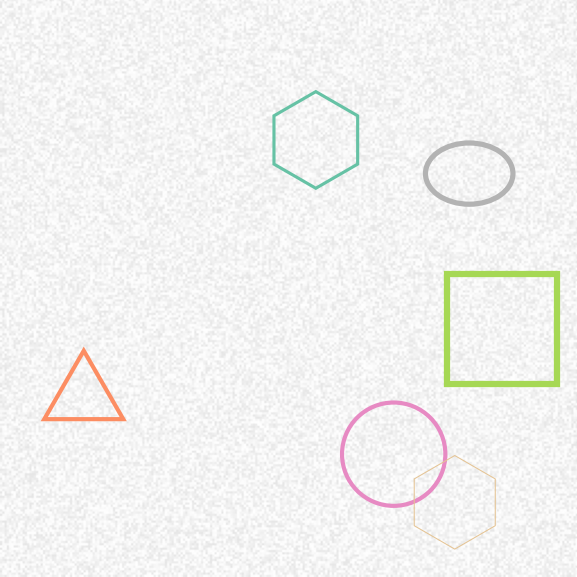[{"shape": "hexagon", "thickness": 1.5, "radius": 0.42, "center": [0.547, 0.757]}, {"shape": "triangle", "thickness": 2, "radius": 0.39, "center": [0.145, 0.313]}, {"shape": "circle", "thickness": 2, "radius": 0.45, "center": [0.682, 0.213]}, {"shape": "square", "thickness": 3, "radius": 0.48, "center": [0.869, 0.43]}, {"shape": "hexagon", "thickness": 0.5, "radius": 0.41, "center": [0.787, 0.129]}, {"shape": "oval", "thickness": 2.5, "radius": 0.38, "center": [0.812, 0.699]}]